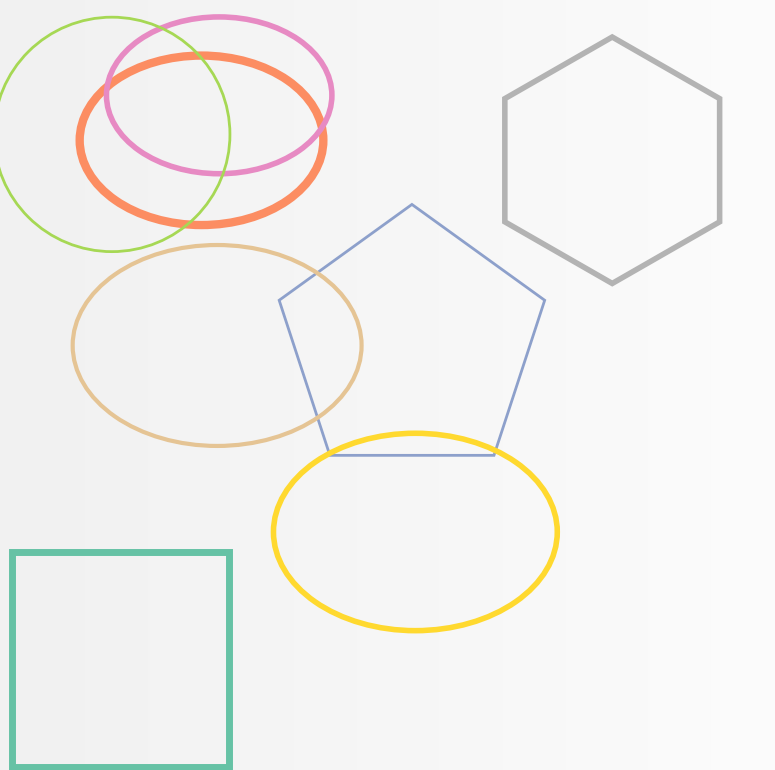[{"shape": "square", "thickness": 2.5, "radius": 0.7, "center": [0.155, 0.144]}, {"shape": "oval", "thickness": 3, "radius": 0.79, "center": [0.26, 0.818]}, {"shape": "pentagon", "thickness": 1, "radius": 0.9, "center": [0.532, 0.554]}, {"shape": "oval", "thickness": 2, "radius": 0.73, "center": [0.283, 0.876]}, {"shape": "circle", "thickness": 1, "radius": 0.76, "center": [0.144, 0.825]}, {"shape": "oval", "thickness": 2, "radius": 0.92, "center": [0.536, 0.309]}, {"shape": "oval", "thickness": 1.5, "radius": 0.93, "center": [0.28, 0.551]}, {"shape": "hexagon", "thickness": 2, "radius": 0.8, "center": [0.79, 0.792]}]